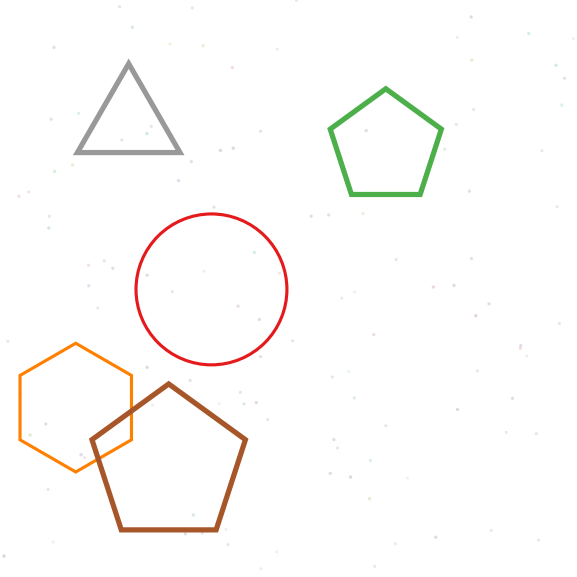[{"shape": "circle", "thickness": 1.5, "radius": 0.65, "center": [0.366, 0.498]}, {"shape": "pentagon", "thickness": 2.5, "radius": 0.51, "center": [0.668, 0.744]}, {"shape": "hexagon", "thickness": 1.5, "radius": 0.56, "center": [0.131, 0.293]}, {"shape": "pentagon", "thickness": 2.5, "radius": 0.7, "center": [0.292, 0.195]}, {"shape": "triangle", "thickness": 2.5, "radius": 0.51, "center": [0.223, 0.786]}]